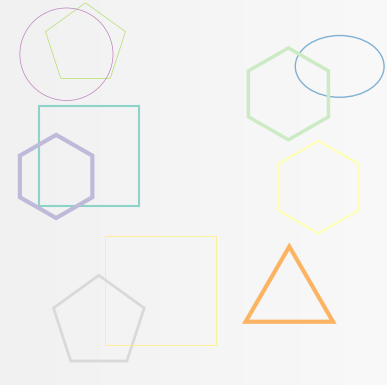[{"shape": "square", "thickness": 1.5, "radius": 0.65, "center": [0.23, 0.595]}, {"shape": "hexagon", "thickness": 1.5, "radius": 0.6, "center": [0.822, 0.514]}, {"shape": "hexagon", "thickness": 3, "radius": 0.54, "center": [0.145, 0.542]}, {"shape": "oval", "thickness": 1, "radius": 0.57, "center": [0.877, 0.828]}, {"shape": "triangle", "thickness": 3, "radius": 0.65, "center": [0.747, 0.229]}, {"shape": "pentagon", "thickness": 0.5, "radius": 0.54, "center": [0.221, 0.884]}, {"shape": "pentagon", "thickness": 2, "radius": 0.62, "center": [0.255, 0.162]}, {"shape": "circle", "thickness": 0.5, "radius": 0.6, "center": [0.171, 0.859]}, {"shape": "hexagon", "thickness": 2.5, "radius": 0.6, "center": [0.744, 0.756]}, {"shape": "square", "thickness": 0.5, "radius": 0.71, "center": [0.414, 0.245]}]